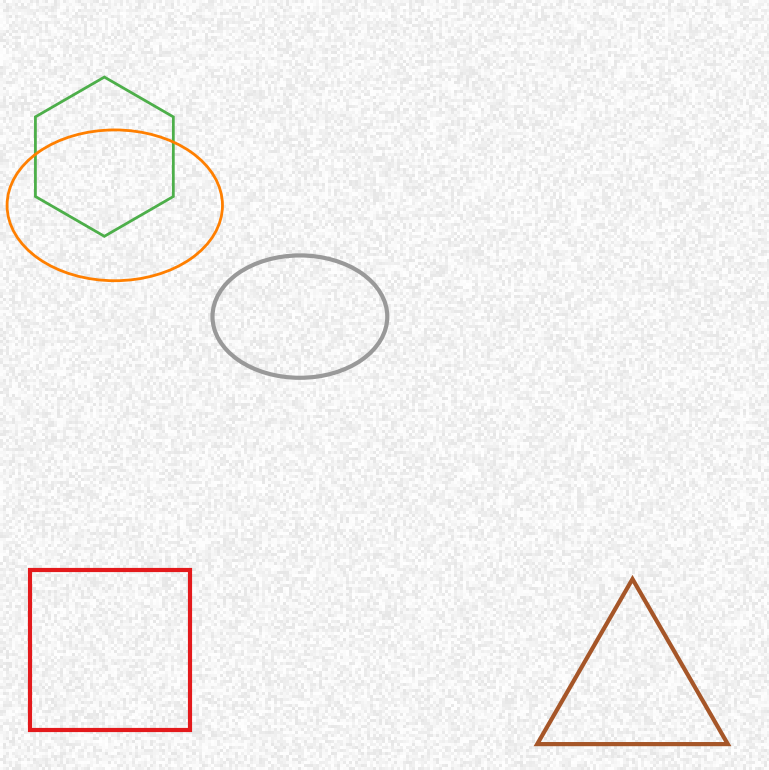[{"shape": "square", "thickness": 1.5, "radius": 0.52, "center": [0.143, 0.156]}, {"shape": "hexagon", "thickness": 1, "radius": 0.52, "center": [0.136, 0.797]}, {"shape": "oval", "thickness": 1, "radius": 0.7, "center": [0.149, 0.733]}, {"shape": "triangle", "thickness": 1.5, "radius": 0.71, "center": [0.821, 0.105]}, {"shape": "oval", "thickness": 1.5, "radius": 0.57, "center": [0.389, 0.589]}]